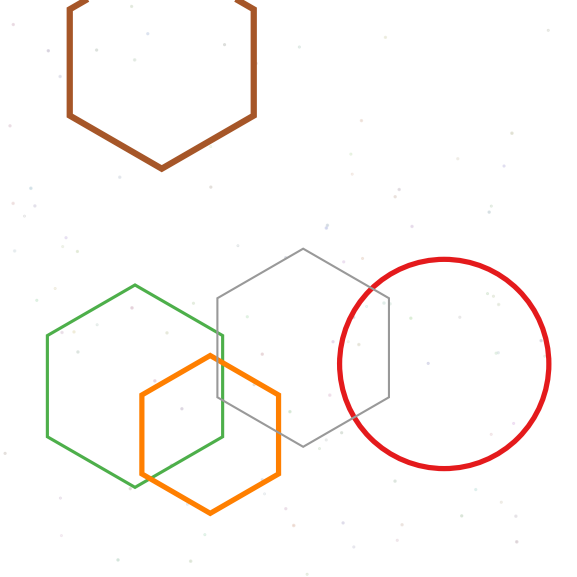[{"shape": "circle", "thickness": 2.5, "radius": 0.91, "center": [0.769, 0.369]}, {"shape": "hexagon", "thickness": 1.5, "radius": 0.88, "center": [0.234, 0.33]}, {"shape": "hexagon", "thickness": 2.5, "radius": 0.68, "center": [0.364, 0.247]}, {"shape": "hexagon", "thickness": 3, "radius": 0.92, "center": [0.28, 0.891]}, {"shape": "hexagon", "thickness": 1, "radius": 0.86, "center": [0.525, 0.397]}]